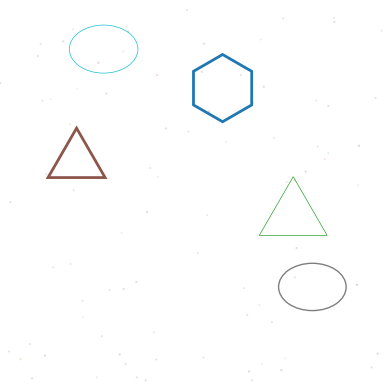[{"shape": "hexagon", "thickness": 2, "radius": 0.44, "center": [0.578, 0.771]}, {"shape": "triangle", "thickness": 0.5, "radius": 0.51, "center": [0.762, 0.439]}, {"shape": "triangle", "thickness": 2, "radius": 0.43, "center": [0.199, 0.582]}, {"shape": "oval", "thickness": 1, "radius": 0.44, "center": [0.811, 0.255]}, {"shape": "oval", "thickness": 0.5, "radius": 0.45, "center": [0.269, 0.872]}]